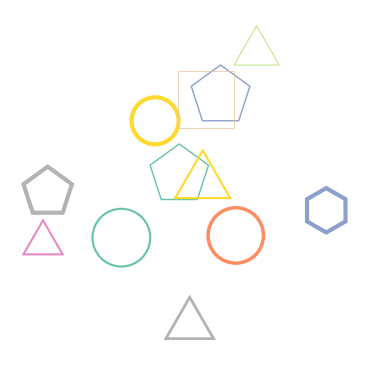[{"shape": "pentagon", "thickness": 1, "radius": 0.4, "center": [0.466, 0.546]}, {"shape": "circle", "thickness": 1.5, "radius": 0.37, "center": [0.315, 0.383]}, {"shape": "circle", "thickness": 2.5, "radius": 0.36, "center": [0.612, 0.388]}, {"shape": "pentagon", "thickness": 1, "radius": 0.4, "center": [0.573, 0.751]}, {"shape": "hexagon", "thickness": 3, "radius": 0.29, "center": [0.847, 0.454]}, {"shape": "triangle", "thickness": 1.5, "radius": 0.29, "center": [0.112, 0.369]}, {"shape": "triangle", "thickness": 0.5, "radius": 0.34, "center": [0.667, 0.865]}, {"shape": "circle", "thickness": 3, "radius": 0.31, "center": [0.403, 0.686]}, {"shape": "triangle", "thickness": 1.5, "radius": 0.41, "center": [0.527, 0.527]}, {"shape": "square", "thickness": 0.5, "radius": 0.37, "center": [0.535, 0.742]}, {"shape": "pentagon", "thickness": 3, "radius": 0.33, "center": [0.124, 0.501]}, {"shape": "triangle", "thickness": 2, "radius": 0.36, "center": [0.493, 0.156]}]